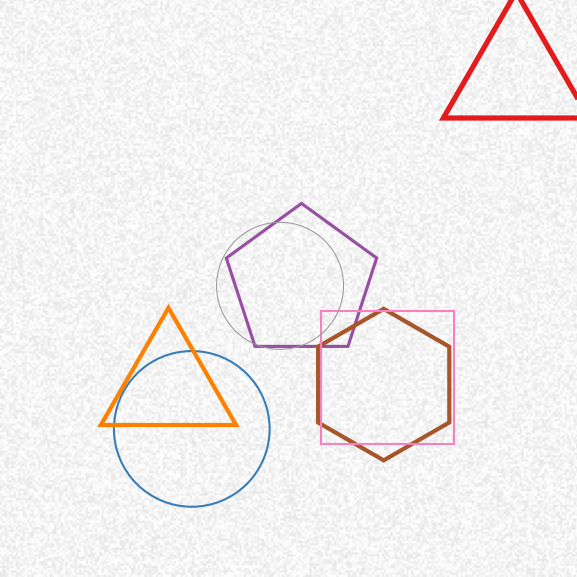[{"shape": "triangle", "thickness": 2.5, "radius": 0.73, "center": [0.894, 0.868]}, {"shape": "circle", "thickness": 1, "radius": 0.67, "center": [0.332, 0.256]}, {"shape": "pentagon", "thickness": 1.5, "radius": 0.68, "center": [0.522, 0.51]}, {"shape": "triangle", "thickness": 2, "radius": 0.68, "center": [0.292, 0.331]}, {"shape": "hexagon", "thickness": 2, "radius": 0.66, "center": [0.664, 0.333]}, {"shape": "square", "thickness": 1, "radius": 0.58, "center": [0.67, 0.345]}, {"shape": "circle", "thickness": 0.5, "radius": 0.55, "center": [0.485, 0.504]}]